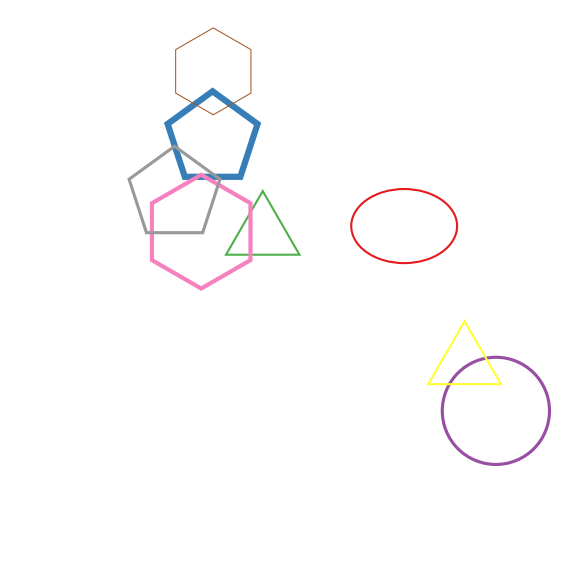[{"shape": "oval", "thickness": 1, "radius": 0.46, "center": [0.7, 0.608]}, {"shape": "pentagon", "thickness": 3, "radius": 0.41, "center": [0.368, 0.759]}, {"shape": "triangle", "thickness": 1, "radius": 0.37, "center": [0.455, 0.595]}, {"shape": "circle", "thickness": 1.5, "radius": 0.46, "center": [0.859, 0.288]}, {"shape": "triangle", "thickness": 1, "radius": 0.36, "center": [0.805, 0.37]}, {"shape": "hexagon", "thickness": 0.5, "radius": 0.38, "center": [0.369, 0.876]}, {"shape": "hexagon", "thickness": 2, "radius": 0.49, "center": [0.348, 0.598]}, {"shape": "pentagon", "thickness": 1.5, "radius": 0.41, "center": [0.302, 0.663]}]